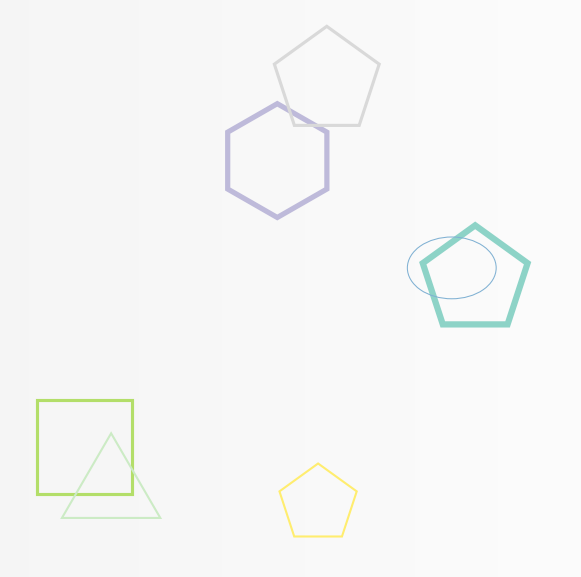[{"shape": "pentagon", "thickness": 3, "radius": 0.47, "center": [0.818, 0.514]}, {"shape": "hexagon", "thickness": 2.5, "radius": 0.49, "center": [0.477, 0.721]}, {"shape": "oval", "thickness": 0.5, "radius": 0.38, "center": [0.777, 0.535]}, {"shape": "square", "thickness": 1.5, "radius": 0.41, "center": [0.146, 0.225]}, {"shape": "pentagon", "thickness": 1.5, "radius": 0.47, "center": [0.562, 0.859]}, {"shape": "triangle", "thickness": 1, "radius": 0.49, "center": [0.191, 0.151]}, {"shape": "pentagon", "thickness": 1, "radius": 0.35, "center": [0.547, 0.127]}]